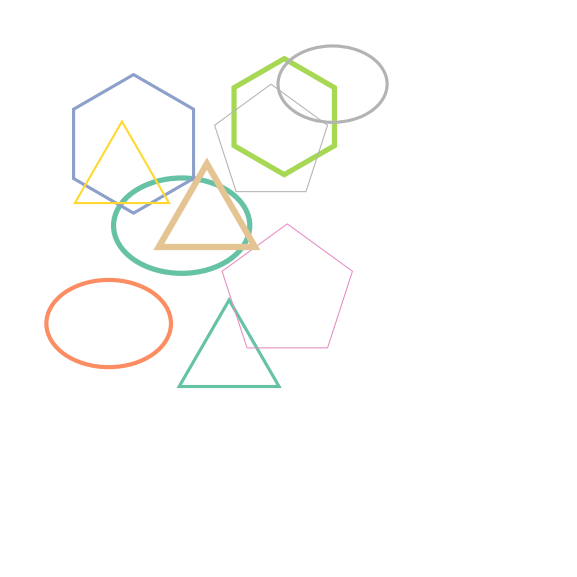[{"shape": "oval", "thickness": 2.5, "radius": 0.59, "center": [0.315, 0.608]}, {"shape": "triangle", "thickness": 1.5, "radius": 0.5, "center": [0.397, 0.38]}, {"shape": "oval", "thickness": 2, "radius": 0.54, "center": [0.188, 0.439]}, {"shape": "hexagon", "thickness": 1.5, "radius": 0.6, "center": [0.231, 0.75]}, {"shape": "pentagon", "thickness": 0.5, "radius": 0.59, "center": [0.497, 0.493]}, {"shape": "hexagon", "thickness": 2.5, "radius": 0.5, "center": [0.492, 0.797]}, {"shape": "triangle", "thickness": 1, "radius": 0.47, "center": [0.211, 0.695]}, {"shape": "triangle", "thickness": 3, "radius": 0.48, "center": [0.358, 0.62]}, {"shape": "pentagon", "thickness": 0.5, "radius": 0.51, "center": [0.469, 0.75]}, {"shape": "oval", "thickness": 1.5, "radius": 0.47, "center": [0.576, 0.853]}]